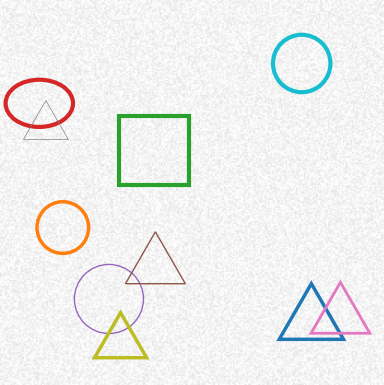[{"shape": "triangle", "thickness": 2.5, "radius": 0.48, "center": [0.809, 0.167]}, {"shape": "circle", "thickness": 2.5, "radius": 0.34, "center": [0.163, 0.409]}, {"shape": "square", "thickness": 3, "radius": 0.45, "center": [0.4, 0.609]}, {"shape": "oval", "thickness": 3, "radius": 0.44, "center": [0.102, 0.732]}, {"shape": "circle", "thickness": 1, "radius": 0.45, "center": [0.283, 0.223]}, {"shape": "triangle", "thickness": 1, "radius": 0.45, "center": [0.404, 0.308]}, {"shape": "triangle", "thickness": 2, "radius": 0.44, "center": [0.884, 0.179]}, {"shape": "triangle", "thickness": 0.5, "radius": 0.34, "center": [0.119, 0.671]}, {"shape": "triangle", "thickness": 2.5, "radius": 0.39, "center": [0.313, 0.11]}, {"shape": "circle", "thickness": 3, "radius": 0.37, "center": [0.784, 0.835]}]